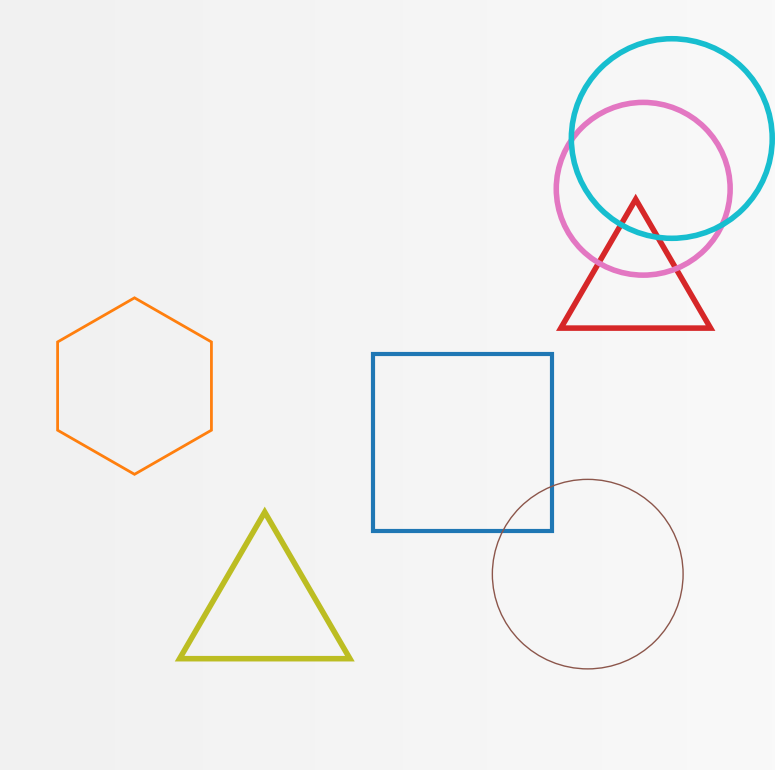[{"shape": "square", "thickness": 1.5, "radius": 0.58, "center": [0.597, 0.426]}, {"shape": "hexagon", "thickness": 1, "radius": 0.57, "center": [0.174, 0.499]}, {"shape": "triangle", "thickness": 2, "radius": 0.56, "center": [0.82, 0.63]}, {"shape": "circle", "thickness": 0.5, "radius": 0.62, "center": [0.758, 0.254]}, {"shape": "circle", "thickness": 2, "radius": 0.56, "center": [0.83, 0.755]}, {"shape": "triangle", "thickness": 2, "radius": 0.63, "center": [0.342, 0.208]}, {"shape": "circle", "thickness": 2, "radius": 0.65, "center": [0.867, 0.82]}]